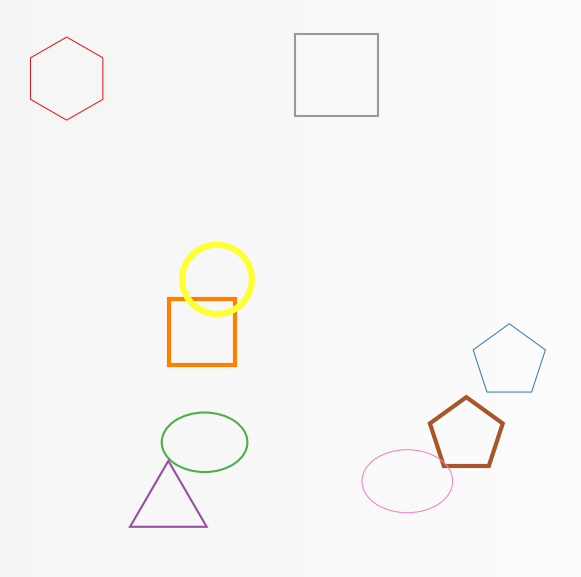[{"shape": "hexagon", "thickness": 0.5, "radius": 0.36, "center": [0.115, 0.863]}, {"shape": "pentagon", "thickness": 0.5, "radius": 0.33, "center": [0.876, 0.373]}, {"shape": "oval", "thickness": 1, "radius": 0.37, "center": [0.352, 0.233]}, {"shape": "triangle", "thickness": 1, "radius": 0.38, "center": [0.29, 0.125]}, {"shape": "square", "thickness": 2, "radius": 0.29, "center": [0.348, 0.424]}, {"shape": "circle", "thickness": 3, "radius": 0.3, "center": [0.373, 0.515]}, {"shape": "pentagon", "thickness": 2, "radius": 0.33, "center": [0.802, 0.246]}, {"shape": "oval", "thickness": 0.5, "radius": 0.39, "center": [0.701, 0.166]}, {"shape": "square", "thickness": 1, "radius": 0.36, "center": [0.579, 0.869]}]